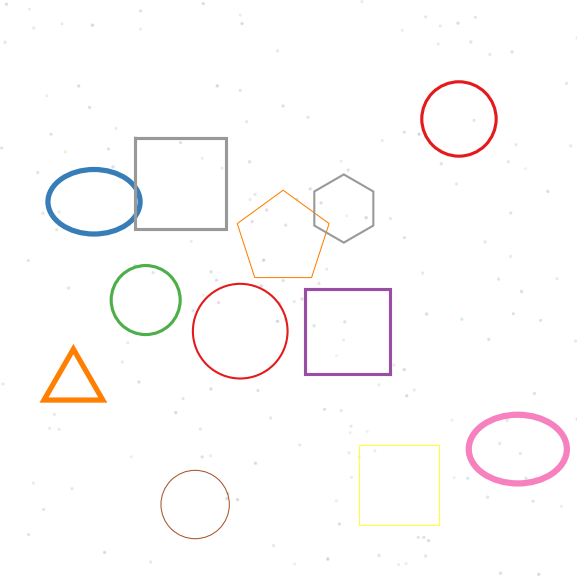[{"shape": "circle", "thickness": 1, "radius": 0.41, "center": [0.416, 0.426]}, {"shape": "circle", "thickness": 1.5, "radius": 0.32, "center": [0.795, 0.793]}, {"shape": "oval", "thickness": 2.5, "radius": 0.4, "center": [0.163, 0.65]}, {"shape": "circle", "thickness": 1.5, "radius": 0.3, "center": [0.252, 0.48]}, {"shape": "square", "thickness": 1.5, "radius": 0.37, "center": [0.602, 0.425]}, {"shape": "triangle", "thickness": 2.5, "radius": 0.29, "center": [0.127, 0.336]}, {"shape": "pentagon", "thickness": 0.5, "radius": 0.42, "center": [0.49, 0.586]}, {"shape": "square", "thickness": 0.5, "radius": 0.35, "center": [0.69, 0.159]}, {"shape": "circle", "thickness": 0.5, "radius": 0.3, "center": [0.338, 0.125]}, {"shape": "oval", "thickness": 3, "radius": 0.42, "center": [0.897, 0.222]}, {"shape": "square", "thickness": 1.5, "radius": 0.39, "center": [0.312, 0.682]}, {"shape": "hexagon", "thickness": 1, "radius": 0.3, "center": [0.595, 0.638]}]